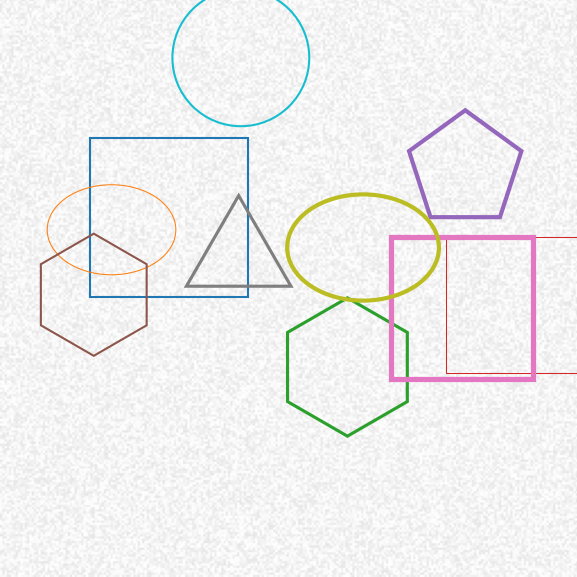[{"shape": "square", "thickness": 1, "radius": 0.69, "center": [0.293, 0.622]}, {"shape": "oval", "thickness": 0.5, "radius": 0.56, "center": [0.193, 0.601]}, {"shape": "hexagon", "thickness": 1.5, "radius": 0.6, "center": [0.602, 0.364]}, {"shape": "square", "thickness": 0.5, "radius": 0.59, "center": [0.891, 0.471]}, {"shape": "pentagon", "thickness": 2, "radius": 0.51, "center": [0.806, 0.706]}, {"shape": "hexagon", "thickness": 1, "radius": 0.53, "center": [0.162, 0.489]}, {"shape": "square", "thickness": 2.5, "radius": 0.62, "center": [0.8, 0.467]}, {"shape": "triangle", "thickness": 1.5, "radius": 0.52, "center": [0.413, 0.556]}, {"shape": "oval", "thickness": 2, "radius": 0.66, "center": [0.629, 0.571]}, {"shape": "circle", "thickness": 1, "radius": 0.59, "center": [0.417, 0.899]}]